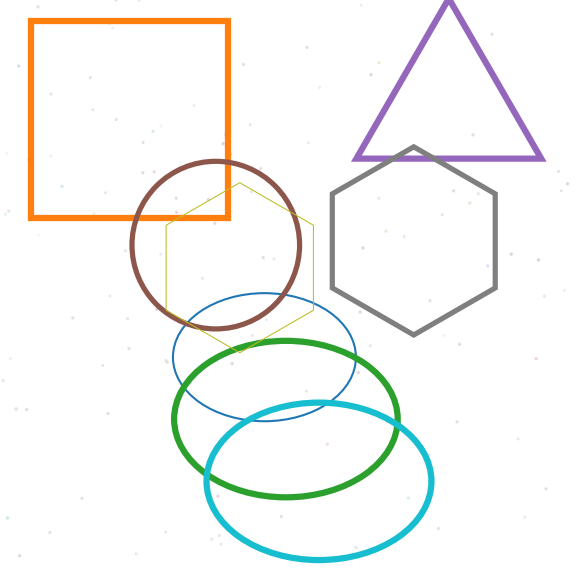[{"shape": "oval", "thickness": 1, "radius": 0.79, "center": [0.458, 0.381]}, {"shape": "square", "thickness": 3, "radius": 0.85, "center": [0.225, 0.792]}, {"shape": "oval", "thickness": 3, "radius": 0.97, "center": [0.495, 0.273]}, {"shape": "triangle", "thickness": 3, "radius": 0.92, "center": [0.777, 0.817]}, {"shape": "circle", "thickness": 2.5, "radius": 0.73, "center": [0.374, 0.575]}, {"shape": "hexagon", "thickness": 2.5, "radius": 0.81, "center": [0.716, 0.582]}, {"shape": "hexagon", "thickness": 0.5, "radius": 0.74, "center": [0.415, 0.536]}, {"shape": "oval", "thickness": 3, "radius": 0.97, "center": [0.552, 0.166]}]